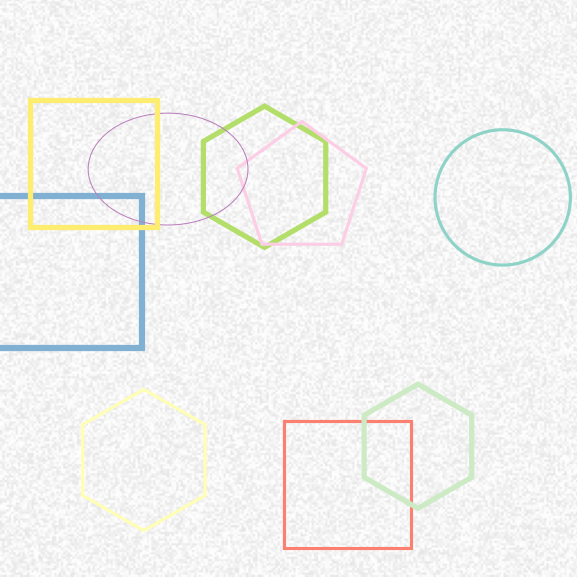[{"shape": "circle", "thickness": 1.5, "radius": 0.59, "center": [0.87, 0.657]}, {"shape": "hexagon", "thickness": 1.5, "radius": 0.61, "center": [0.249, 0.203]}, {"shape": "square", "thickness": 1.5, "radius": 0.55, "center": [0.602, 0.161]}, {"shape": "square", "thickness": 3, "radius": 0.66, "center": [0.114, 0.528]}, {"shape": "hexagon", "thickness": 2.5, "radius": 0.61, "center": [0.458, 0.693]}, {"shape": "pentagon", "thickness": 1.5, "radius": 0.59, "center": [0.523, 0.671]}, {"shape": "oval", "thickness": 0.5, "radius": 0.69, "center": [0.291, 0.706]}, {"shape": "hexagon", "thickness": 2.5, "radius": 0.54, "center": [0.724, 0.226]}, {"shape": "square", "thickness": 2.5, "radius": 0.55, "center": [0.162, 0.717]}]